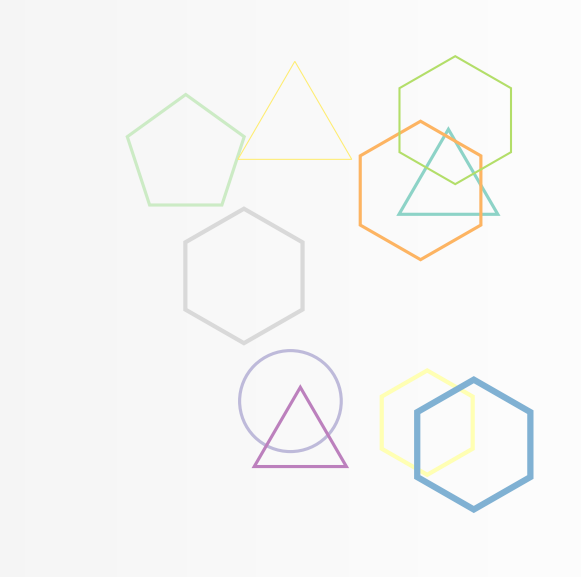[{"shape": "triangle", "thickness": 1.5, "radius": 0.49, "center": [0.771, 0.677]}, {"shape": "hexagon", "thickness": 2, "radius": 0.45, "center": [0.735, 0.267]}, {"shape": "circle", "thickness": 1.5, "radius": 0.44, "center": [0.5, 0.305]}, {"shape": "hexagon", "thickness": 3, "radius": 0.56, "center": [0.815, 0.229]}, {"shape": "hexagon", "thickness": 1.5, "radius": 0.6, "center": [0.724, 0.669]}, {"shape": "hexagon", "thickness": 1, "radius": 0.55, "center": [0.783, 0.791]}, {"shape": "hexagon", "thickness": 2, "radius": 0.58, "center": [0.42, 0.521]}, {"shape": "triangle", "thickness": 1.5, "radius": 0.46, "center": [0.517, 0.237]}, {"shape": "pentagon", "thickness": 1.5, "radius": 0.53, "center": [0.32, 0.73]}, {"shape": "triangle", "thickness": 0.5, "radius": 0.57, "center": [0.507, 0.78]}]